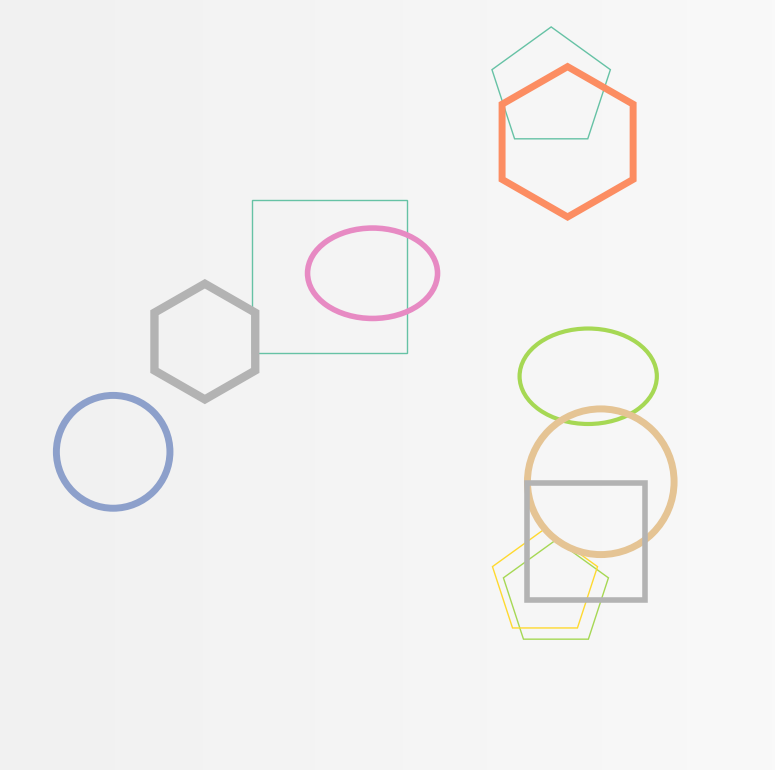[{"shape": "square", "thickness": 0.5, "radius": 0.5, "center": [0.425, 0.641]}, {"shape": "pentagon", "thickness": 0.5, "radius": 0.4, "center": [0.711, 0.885]}, {"shape": "hexagon", "thickness": 2.5, "radius": 0.49, "center": [0.732, 0.816]}, {"shape": "circle", "thickness": 2.5, "radius": 0.37, "center": [0.146, 0.413]}, {"shape": "oval", "thickness": 2, "radius": 0.42, "center": [0.481, 0.645]}, {"shape": "oval", "thickness": 1.5, "radius": 0.44, "center": [0.759, 0.511]}, {"shape": "pentagon", "thickness": 0.5, "radius": 0.36, "center": [0.717, 0.228]}, {"shape": "pentagon", "thickness": 0.5, "radius": 0.36, "center": [0.703, 0.242]}, {"shape": "circle", "thickness": 2.5, "radius": 0.47, "center": [0.775, 0.374]}, {"shape": "square", "thickness": 2, "radius": 0.38, "center": [0.756, 0.297]}, {"shape": "hexagon", "thickness": 3, "radius": 0.38, "center": [0.264, 0.556]}]